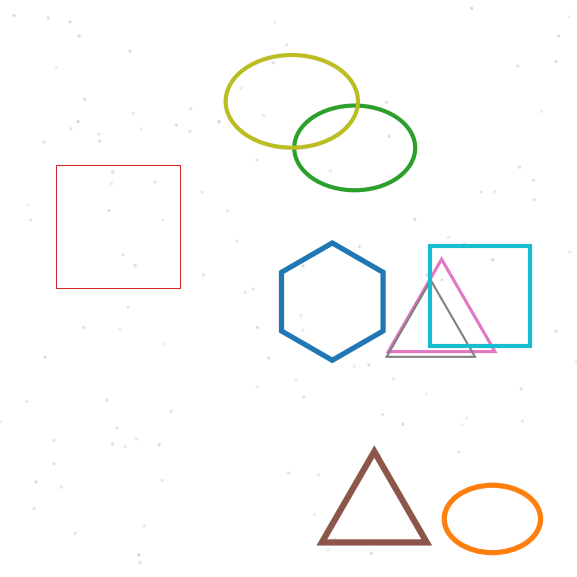[{"shape": "hexagon", "thickness": 2.5, "radius": 0.51, "center": [0.575, 0.477]}, {"shape": "oval", "thickness": 2.5, "radius": 0.42, "center": [0.853, 0.101]}, {"shape": "oval", "thickness": 2, "radius": 0.52, "center": [0.614, 0.743]}, {"shape": "square", "thickness": 0.5, "radius": 0.53, "center": [0.204, 0.607]}, {"shape": "triangle", "thickness": 3, "radius": 0.52, "center": [0.648, 0.112]}, {"shape": "triangle", "thickness": 1.5, "radius": 0.53, "center": [0.765, 0.444]}, {"shape": "triangle", "thickness": 1, "radius": 0.44, "center": [0.746, 0.425]}, {"shape": "oval", "thickness": 2, "radius": 0.57, "center": [0.505, 0.824]}, {"shape": "square", "thickness": 2, "radius": 0.43, "center": [0.832, 0.486]}]